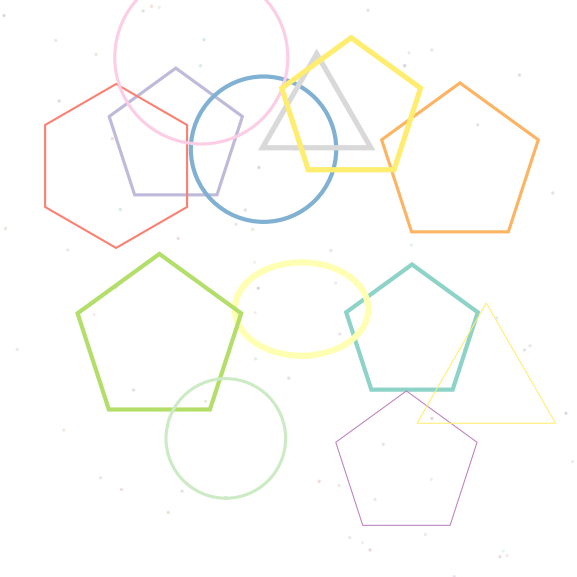[{"shape": "pentagon", "thickness": 2, "radius": 0.6, "center": [0.713, 0.421]}, {"shape": "oval", "thickness": 3, "radius": 0.58, "center": [0.522, 0.464]}, {"shape": "pentagon", "thickness": 1.5, "radius": 0.61, "center": [0.304, 0.76]}, {"shape": "hexagon", "thickness": 1, "radius": 0.71, "center": [0.201, 0.712]}, {"shape": "circle", "thickness": 2, "radius": 0.63, "center": [0.456, 0.741]}, {"shape": "pentagon", "thickness": 1.5, "radius": 0.71, "center": [0.796, 0.713]}, {"shape": "pentagon", "thickness": 2, "radius": 0.74, "center": [0.276, 0.411]}, {"shape": "circle", "thickness": 1.5, "radius": 0.75, "center": [0.349, 0.9]}, {"shape": "triangle", "thickness": 2.5, "radius": 0.54, "center": [0.548, 0.798]}, {"shape": "pentagon", "thickness": 0.5, "radius": 0.64, "center": [0.704, 0.194]}, {"shape": "circle", "thickness": 1.5, "radius": 0.52, "center": [0.391, 0.24]}, {"shape": "triangle", "thickness": 0.5, "radius": 0.69, "center": [0.842, 0.336]}, {"shape": "pentagon", "thickness": 2.5, "radius": 0.63, "center": [0.608, 0.807]}]